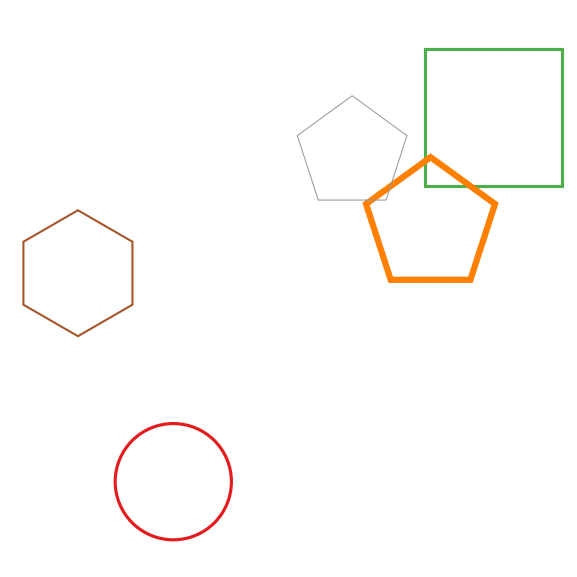[{"shape": "circle", "thickness": 1.5, "radius": 0.5, "center": [0.3, 0.165]}, {"shape": "square", "thickness": 1.5, "radius": 0.59, "center": [0.855, 0.796]}, {"shape": "pentagon", "thickness": 3, "radius": 0.59, "center": [0.746, 0.61]}, {"shape": "hexagon", "thickness": 1, "radius": 0.55, "center": [0.135, 0.526]}, {"shape": "pentagon", "thickness": 0.5, "radius": 0.5, "center": [0.61, 0.733]}]